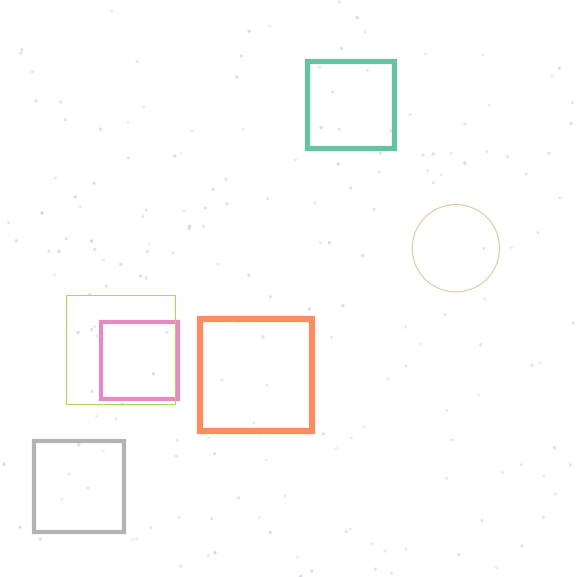[{"shape": "square", "thickness": 2.5, "radius": 0.38, "center": [0.607, 0.819]}, {"shape": "square", "thickness": 3, "radius": 0.48, "center": [0.444, 0.35]}, {"shape": "square", "thickness": 2, "radius": 0.33, "center": [0.242, 0.374]}, {"shape": "square", "thickness": 0.5, "radius": 0.47, "center": [0.209, 0.394]}, {"shape": "circle", "thickness": 0.5, "radius": 0.38, "center": [0.789, 0.569]}, {"shape": "square", "thickness": 2, "radius": 0.39, "center": [0.137, 0.157]}]